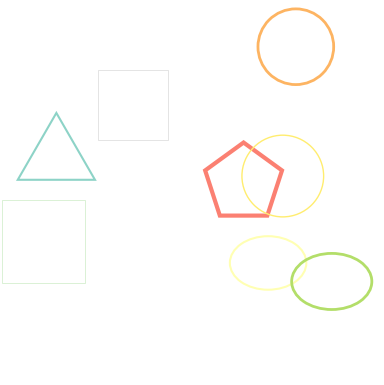[{"shape": "triangle", "thickness": 1.5, "radius": 0.58, "center": [0.146, 0.591]}, {"shape": "oval", "thickness": 1.5, "radius": 0.5, "center": [0.696, 0.317]}, {"shape": "pentagon", "thickness": 3, "radius": 0.52, "center": [0.633, 0.525]}, {"shape": "circle", "thickness": 2, "radius": 0.49, "center": [0.768, 0.879]}, {"shape": "oval", "thickness": 2, "radius": 0.52, "center": [0.862, 0.269]}, {"shape": "square", "thickness": 0.5, "radius": 0.46, "center": [0.346, 0.727]}, {"shape": "square", "thickness": 0.5, "radius": 0.54, "center": [0.113, 0.372]}, {"shape": "circle", "thickness": 1, "radius": 0.53, "center": [0.735, 0.543]}]